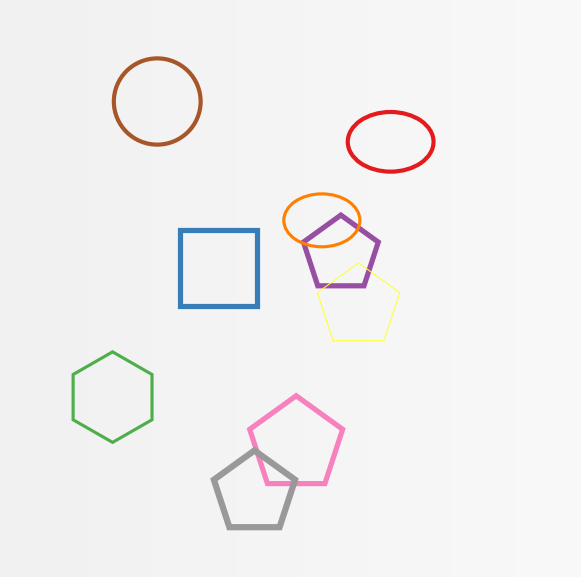[{"shape": "oval", "thickness": 2, "radius": 0.37, "center": [0.672, 0.754]}, {"shape": "square", "thickness": 2.5, "radius": 0.33, "center": [0.376, 0.536]}, {"shape": "hexagon", "thickness": 1.5, "radius": 0.39, "center": [0.194, 0.311]}, {"shape": "pentagon", "thickness": 2.5, "radius": 0.34, "center": [0.586, 0.559]}, {"shape": "oval", "thickness": 1.5, "radius": 0.33, "center": [0.554, 0.618]}, {"shape": "pentagon", "thickness": 0.5, "radius": 0.37, "center": [0.617, 0.469]}, {"shape": "circle", "thickness": 2, "radius": 0.37, "center": [0.271, 0.823]}, {"shape": "pentagon", "thickness": 2.5, "radius": 0.42, "center": [0.51, 0.23]}, {"shape": "pentagon", "thickness": 3, "radius": 0.37, "center": [0.438, 0.146]}]